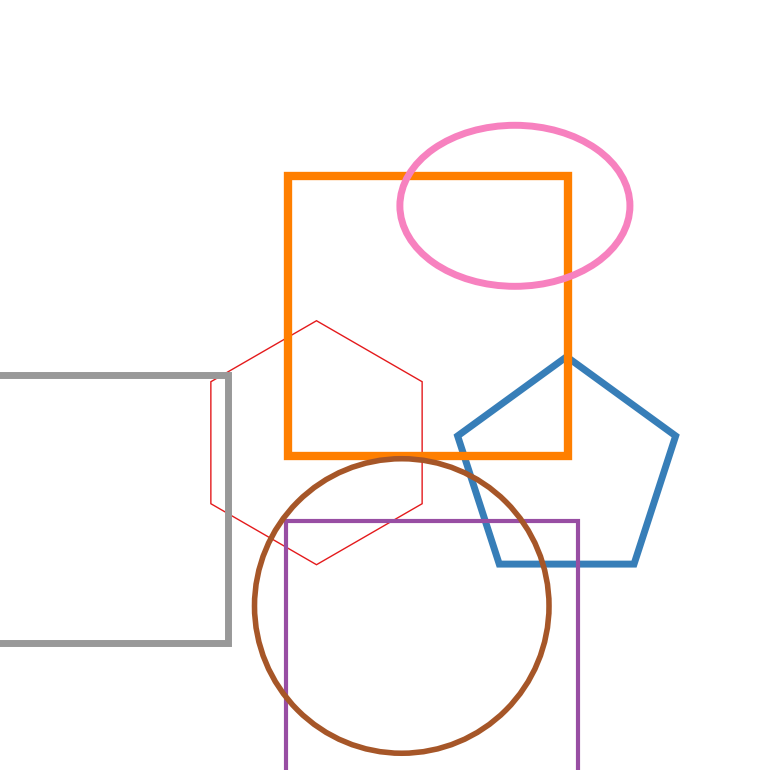[{"shape": "hexagon", "thickness": 0.5, "radius": 0.79, "center": [0.411, 0.425]}, {"shape": "pentagon", "thickness": 2.5, "radius": 0.74, "center": [0.736, 0.388]}, {"shape": "square", "thickness": 1.5, "radius": 0.95, "center": [0.561, 0.133]}, {"shape": "square", "thickness": 3, "radius": 0.91, "center": [0.555, 0.59]}, {"shape": "circle", "thickness": 2, "radius": 0.96, "center": [0.522, 0.213]}, {"shape": "oval", "thickness": 2.5, "radius": 0.75, "center": [0.669, 0.733]}, {"shape": "square", "thickness": 2.5, "radius": 0.87, "center": [0.122, 0.339]}]